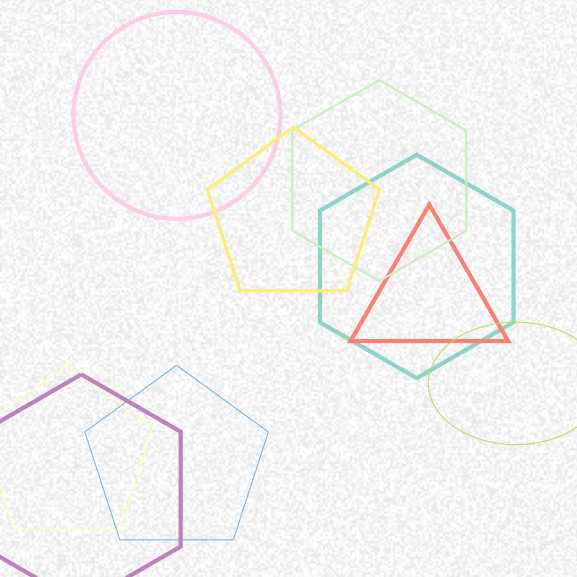[{"shape": "hexagon", "thickness": 2, "radius": 0.97, "center": [0.722, 0.538]}, {"shape": "pentagon", "thickness": 0.5, "radius": 0.78, "center": [0.116, 0.21]}, {"shape": "triangle", "thickness": 2, "radius": 0.79, "center": [0.743, 0.487]}, {"shape": "pentagon", "thickness": 0.5, "radius": 0.84, "center": [0.306, 0.199]}, {"shape": "oval", "thickness": 0.5, "radius": 0.76, "center": [0.893, 0.335]}, {"shape": "circle", "thickness": 2, "radius": 0.9, "center": [0.306, 0.799]}, {"shape": "hexagon", "thickness": 2, "radius": 0.99, "center": [0.141, 0.152]}, {"shape": "hexagon", "thickness": 1, "radius": 0.87, "center": [0.657, 0.686]}, {"shape": "pentagon", "thickness": 1.5, "radius": 0.78, "center": [0.508, 0.622]}]